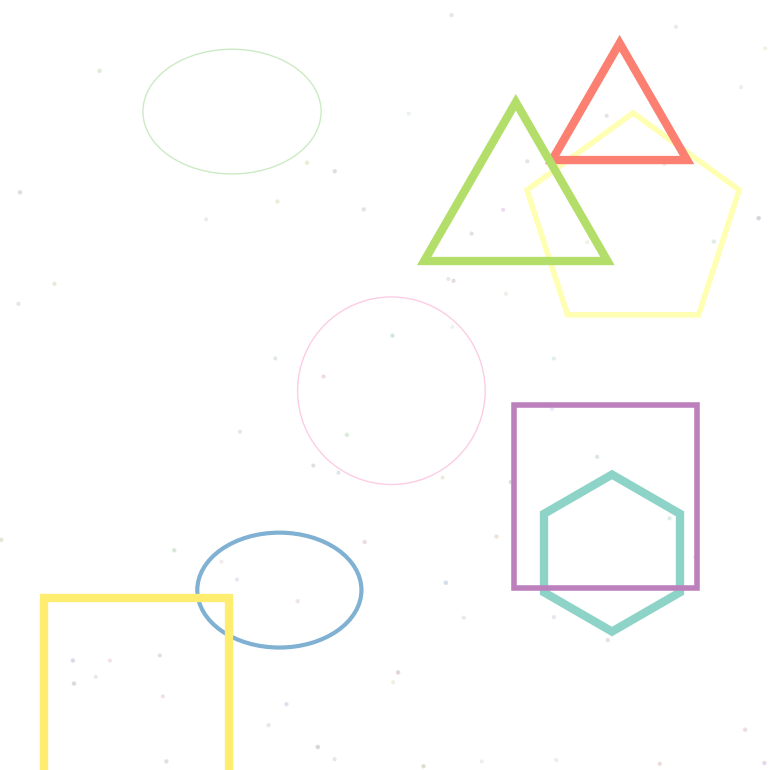[{"shape": "hexagon", "thickness": 3, "radius": 0.51, "center": [0.795, 0.282]}, {"shape": "pentagon", "thickness": 2, "radius": 0.72, "center": [0.822, 0.708]}, {"shape": "triangle", "thickness": 3, "radius": 0.51, "center": [0.805, 0.843]}, {"shape": "oval", "thickness": 1.5, "radius": 0.53, "center": [0.363, 0.234]}, {"shape": "triangle", "thickness": 3, "radius": 0.69, "center": [0.67, 0.73]}, {"shape": "circle", "thickness": 0.5, "radius": 0.61, "center": [0.508, 0.493]}, {"shape": "square", "thickness": 2, "radius": 0.59, "center": [0.787, 0.355]}, {"shape": "oval", "thickness": 0.5, "radius": 0.58, "center": [0.301, 0.855]}, {"shape": "square", "thickness": 3, "radius": 0.6, "center": [0.177, 0.103]}]